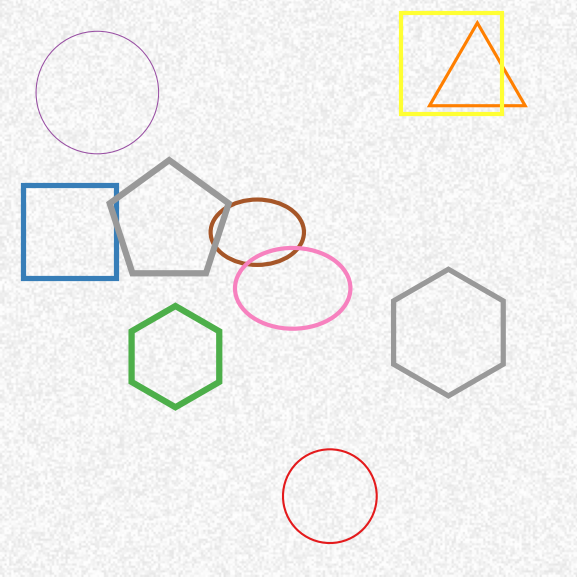[{"shape": "circle", "thickness": 1, "radius": 0.41, "center": [0.571, 0.14]}, {"shape": "square", "thickness": 2.5, "radius": 0.4, "center": [0.12, 0.598]}, {"shape": "hexagon", "thickness": 3, "radius": 0.44, "center": [0.304, 0.382]}, {"shape": "circle", "thickness": 0.5, "radius": 0.53, "center": [0.169, 0.839]}, {"shape": "triangle", "thickness": 1.5, "radius": 0.48, "center": [0.827, 0.864]}, {"shape": "square", "thickness": 2, "radius": 0.44, "center": [0.782, 0.89]}, {"shape": "oval", "thickness": 2, "radius": 0.4, "center": [0.446, 0.597]}, {"shape": "oval", "thickness": 2, "radius": 0.5, "center": [0.507, 0.5]}, {"shape": "pentagon", "thickness": 3, "radius": 0.54, "center": [0.293, 0.614]}, {"shape": "hexagon", "thickness": 2.5, "radius": 0.55, "center": [0.776, 0.423]}]